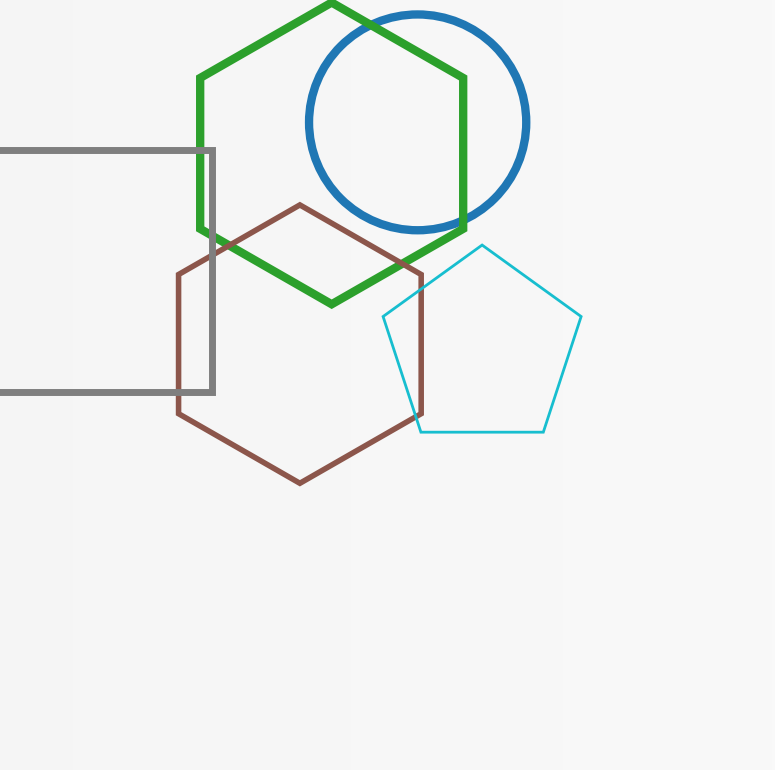[{"shape": "circle", "thickness": 3, "radius": 0.7, "center": [0.539, 0.841]}, {"shape": "hexagon", "thickness": 3, "radius": 0.98, "center": [0.428, 0.801]}, {"shape": "hexagon", "thickness": 2, "radius": 0.9, "center": [0.387, 0.553]}, {"shape": "square", "thickness": 2.5, "radius": 0.79, "center": [0.117, 0.648]}, {"shape": "pentagon", "thickness": 1, "radius": 0.67, "center": [0.622, 0.547]}]